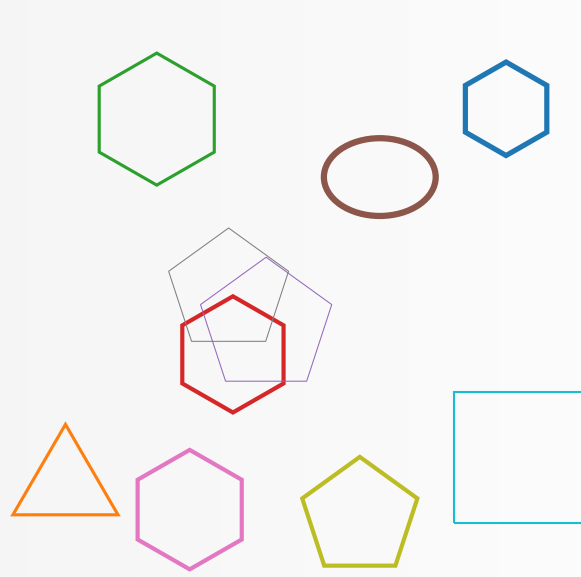[{"shape": "hexagon", "thickness": 2.5, "radius": 0.4, "center": [0.871, 0.811]}, {"shape": "triangle", "thickness": 1.5, "radius": 0.52, "center": [0.113, 0.16]}, {"shape": "hexagon", "thickness": 1.5, "radius": 0.57, "center": [0.27, 0.793]}, {"shape": "hexagon", "thickness": 2, "radius": 0.5, "center": [0.401, 0.385]}, {"shape": "pentagon", "thickness": 0.5, "radius": 0.59, "center": [0.458, 0.435]}, {"shape": "oval", "thickness": 3, "radius": 0.48, "center": [0.653, 0.692]}, {"shape": "hexagon", "thickness": 2, "radius": 0.52, "center": [0.326, 0.117]}, {"shape": "pentagon", "thickness": 0.5, "radius": 0.54, "center": [0.393, 0.496]}, {"shape": "pentagon", "thickness": 2, "radius": 0.52, "center": [0.619, 0.104]}, {"shape": "square", "thickness": 1, "radius": 0.56, "center": [0.894, 0.207]}]